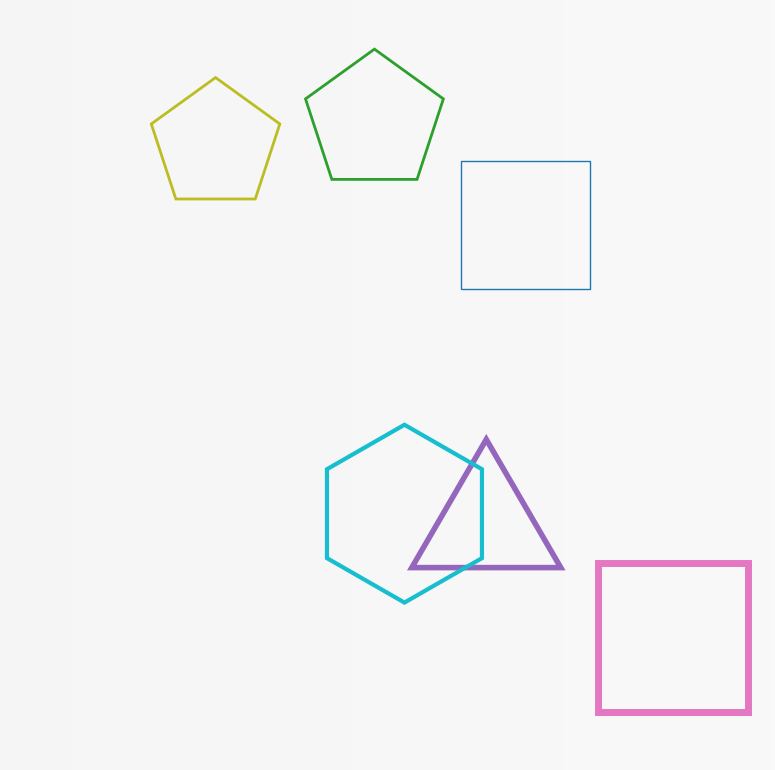[{"shape": "square", "thickness": 0.5, "radius": 0.41, "center": [0.678, 0.708]}, {"shape": "pentagon", "thickness": 1, "radius": 0.47, "center": [0.483, 0.843]}, {"shape": "triangle", "thickness": 2, "radius": 0.55, "center": [0.627, 0.318]}, {"shape": "square", "thickness": 2.5, "radius": 0.48, "center": [0.868, 0.172]}, {"shape": "pentagon", "thickness": 1, "radius": 0.44, "center": [0.278, 0.812]}, {"shape": "hexagon", "thickness": 1.5, "radius": 0.58, "center": [0.522, 0.333]}]